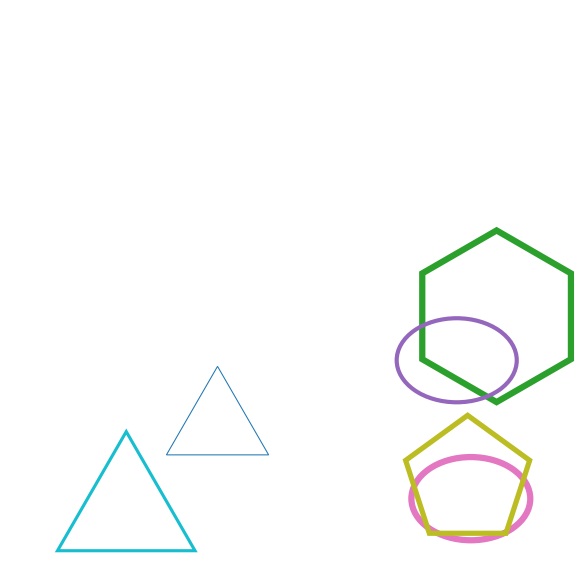[{"shape": "triangle", "thickness": 0.5, "radius": 0.51, "center": [0.377, 0.263]}, {"shape": "hexagon", "thickness": 3, "radius": 0.74, "center": [0.86, 0.451]}, {"shape": "oval", "thickness": 2, "radius": 0.52, "center": [0.791, 0.375]}, {"shape": "oval", "thickness": 3, "radius": 0.51, "center": [0.815, 0.136]}, {"shape": "pentagon", "thickness": 2.5, "radius": 0.56, "center": [0.81, 0.167]}, {"shape": "triangle", "thickness": 1.5, "radius": 0.69, "center": [0.219, 0.114]}]